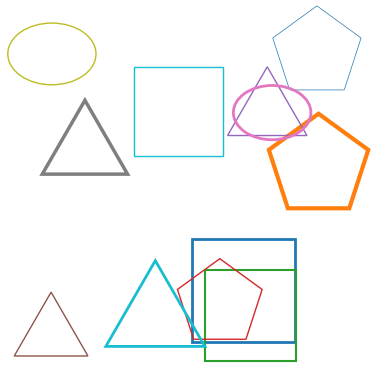[{"shape": "square", "thickness": 2, "radius": 0.67, "center": [0.632, 0.245]}, {"shape": "pentagon", "thickness": 0.5, "radius": 0.6, "center": [0.823, 0.864]}, {"shape": "pentagon", "thickness": 3, "radius": 0.68, "center": [0.827, 0.569]}, {"shape": "square", "thickness": 1.5, "radius": 0.59, "center": [0.651, 0.18]}, {"shape": "pentagon", "thickness": 1, "radius": 0.58, "center": [0.571, 0.212]}, {"shape": "triangle", "thickness": 1, "radius": 0.6, "center": [0.694, 0.708]}, {"shape": "triangle", "thickness": 1, "radius": 0.55, "center": [0.133, 0.131]}, {"shape": "oval", "thickness": 2, "radius": 0.5, "center": [0.707, 0.708]}, {"shape": "triangle", "thickness": 2.5, "radius": 0.64, "center": [0.221, 0.612]}, {"shape": "oval", "thickness": 1, "radius": 0.57, "center": [0.135, 0.86]}, {"shape": "triangle", "thickness": 2, "radius": 0.74, "center": [0.403, 0.175]}, {"shape": "square", "thickness": 1, "radius": 0.57, "center": [0.463, 0.71]}]